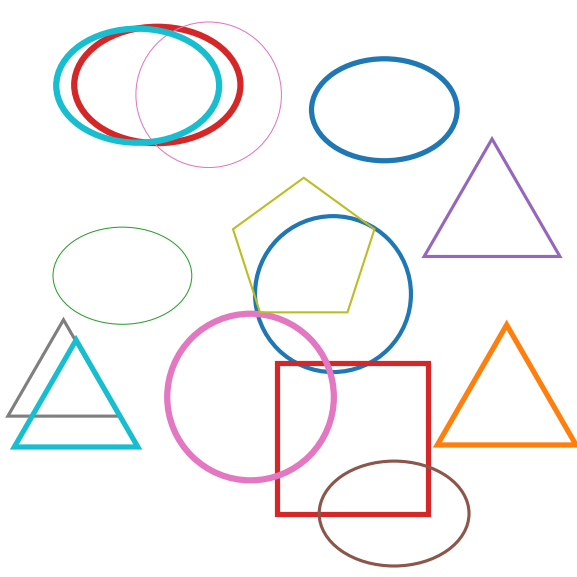[{"shape": "oval", "thickness": 2.5, "radius": 0.63, "center": [0.666, 0.809]}, {"shape": "circle", "thickness": 2, "radius": 0.67, "center": [0.577, 0.49]}, {"shape": "triangle", "thickness": 2.5, "radius": 0.69, "center": [0.877, 0.298]}, {"shape": "oval", "thickness": 0.5, "radius": 0.6, "center": [0.212, 0.522]}, {"shape": "oval", "thickness": 3, "radius": 0.72, "center": [0.272, 0.852]}, {"shape": "square", "thickness": 2.5, "radius": 0.65, "center": [0.61, 0.24]}, {"shape": "triangle", "thickness": 1.5, "radius": 0.68, "center": [0.852, 0.623]}, {"shape": "oval", "thickness": 1.5, "radius": 0.65, "center": [0.682, 0.11]}, {"shape": "circle", "thickness": 0.5, "radius": 0.63, "center": [0.361, 0.835]}, {"shape": "circle", "thickness": 3, "radius": 0.72, "center": [0.434, 0.312]}, {"shape": "triangle", "thickness": 1.5, "radius": 0.56, "center": [0.11, 0.334]}, {"shape": "pentagon", "thickness": 1, "radius": 0.64, "center": [0.526, 0.562]}, {"shape": "oval", "thickness": 3, "radius": 0.71, "center": [0.238, 0.851]}, {"shape": "triangle", "thickness": 2.5, "radius": 0.62, "center": [0.132, 0.287]}]